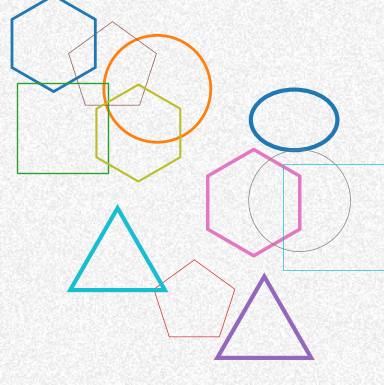[{"shape": "oval", "thickness": 3, "radius": 0.56, "center": [0.764, 0.689]}, {"shape": "hexagon", "thickness": 2, "radius": 0.62, "center": [0.139, 0.887]}, {"shape": "circle", "thickness": 2, "radius": 0.69, "center": [0.409, 0.769]}, {"shape": "square", "thickness": 1, "radius": 0.59, "center": [0.163, 0.668]}, {"shape": "pentagon", "thickness": 0.5, "radius": 0.55, "center": [0.505, 0.215]}, {"shape": "triangle", "thickness": 3, "radius": 0.7, "center": [0.686, 0.141]}, {"shape": "pentagon", "thickness": 0.5, "radius": 0.6, "center": [0.292, 0.824]}, {"shape": "hexagon", "thickness": 2.5, "radius": 0.69, "center": [0.659, 0.474]}, {"shape": "circle", "thickness": 0.5, "radius": 0.66, "center": [0.778, 0.479]}, {"shape": "hexagon", "thickness": 1.5, "radius": 0.63, "center": [0.359, 0.654]}, {"shape": "triangle", "thickness": 3, "radius": 0.71, "center": [0.305, 0.318]}, {"shape": "square", "thickness": 0.5, "radius": 0.69, "center": [0.873, 0.436]}]